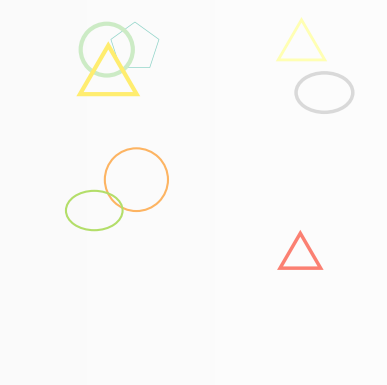[{"shape": "pentagon", "thickness": 0.5, "radius": 0.33, "center": [0.348, 0.877]}, {"shape": "triangle", "thickness": 2, "radius": 0.35, "center": [0.778, 0.879]}, {"shape": "triangle", "thickness": 2.5, "radius": 0.3, "center": [0.775, 0.334]}, {"shape": "circle", "thickness": 1.5, "radius": 0.41, "center": [0.352, 0.533]}, {"shape": "oval", "thickness": 1.5, "radius": 0.37, "center": [0.243, 0.453]}, {"shape": "oval", "thickness": 2.5, "radius": 0.37, "center": [0.837, 0.76]}, {"shape": "circle", "thickness": 3, "radius": 0.34, "center": [0.275, 0.871]}, {"shape": "triangle", "thickness": 3, "radius": 0.42, "center": [0.279, 0.798]}]